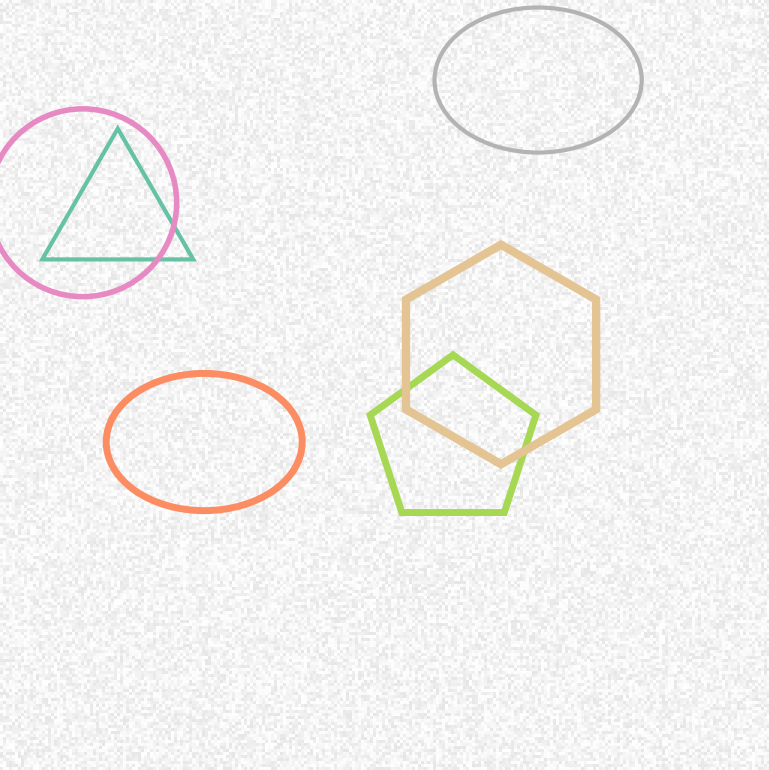[{"shape": "triangle", "thickness": 1.5, "radius": 0.57, "center": [0.153, 0.72]}, {"shape": "oval", "thickness": 2.5, "radius": 0.64, "center": [0.265, 0.426]}, {"shape": "circle", "thickness": 2, "radius": 0.61, "center": [0.107, 0.737]}, {"shape": "pentagon", "thickness": 2.5, "radius": 0.57, "center": [0.588, 0.426]}, {"shape": "hexagon", "thickness": 3, "radius": 0.71, "center": [0.651, 0.54]}, {"shape": "oval", "thickness": 1.5, "radius": 0.67, "center": [0.699, 0.896]}]